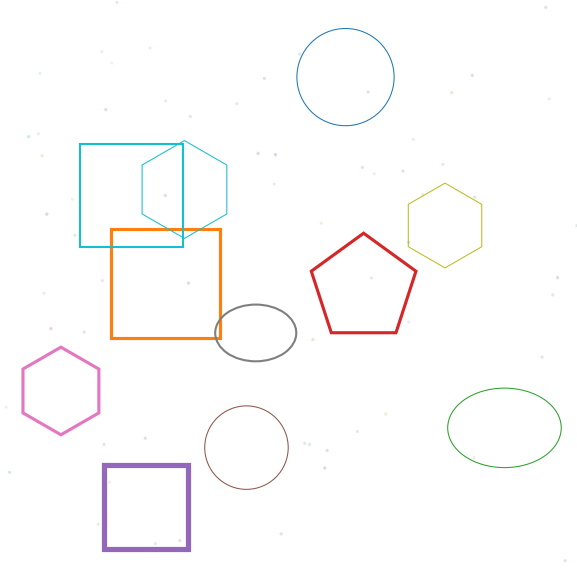[{"shape": "circle", "thickness": 0.5, "radius": 0.42, "center": [0.598, 0.866]}, {"shape": "square", "thickness": 1.5, "radius": 0.47, "center": [0.286, 0.508]}, {"shape": "oval", "thickness": 0.5, "radius": 0.49, "center": [0.874, 0.258]}, {"shape": "pentagon", "thickness": 1.5, "radius": 0.48, "center": [0.63, 0.5]}, {"shape": "square", "thickness": 2.5, "radius": 0.36, "center": [0.253, 0.121]}, {"shape": "circle", "thickness": 0.5, "radius": 0.36, "center": [0.427, 0.224]}, {"shape": "hexagon", "thickness": 1.5, "radius": 0.38, "center": [0.105, 0.322]}, {"shape": "oval", "thickness": 1, "radius": 0.35, "center": [0.443, 0.423]}, {"shape": "hexagon", "thickness": 0.5, "radius": 0.37, "center": [0.771, 0.609]}, {"shape": "hexagon", "thickness": 0.5, "radius": 0.42, "center": [0.319, 0.671]}, {"shape": "square", "thickness": 1, "radius": 0.45, "center": [0.227, 0.661]}]